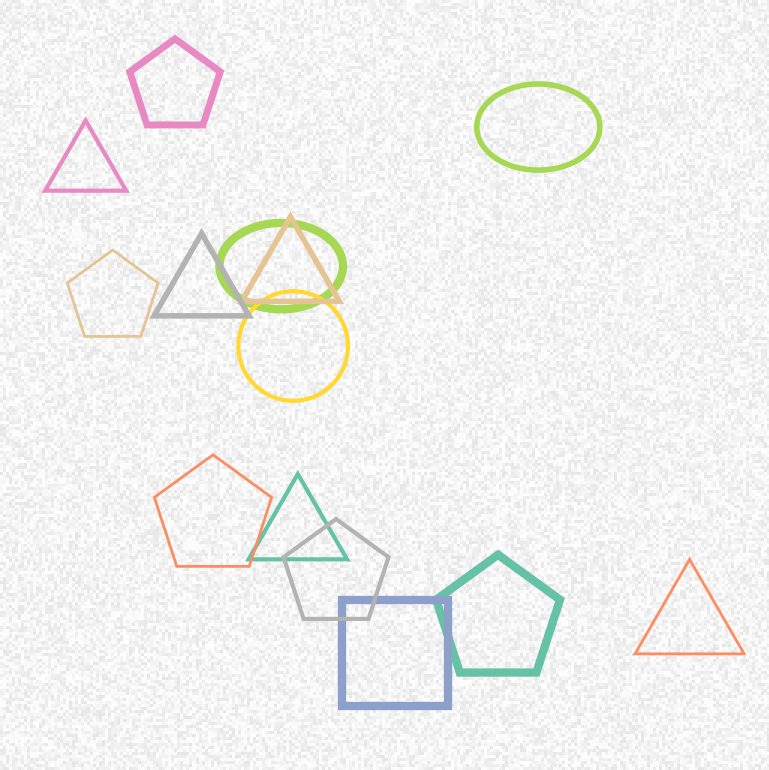[{"shape": "pentagon", "thickness": 3, "radius": 0.42, "center": [0.647, 0.195]}, {"shape": "triangle", "thickness": 1.5, "radius": 0.37, "center": [0.387, 0.311]}, {"shape": "triangle", "thickness": 1, "radius": 0.41, "center": [0.896, 0.192]}, {"shape": "pentagon", "thickness": 1, "radius": 0.4, "center": [0.277, 0.329]}, {"shape": "square", "thickness": 3, "radius": 0.34, "center": [0.513, 0.152]}, {"shape": "pentagon", "thickness": 2.5, "radius": 0.31, "center": [0.227, 0.888]}, {"shape": "triangle", "thickness": 1.5, "radius": 0.3, "center": [0.111, 0.783]}, {"shape": "oval", "thickness": 2, "radius": 0.4, "center": [0.699, 0.835]}, {"shape": "oval", "thickness": 3, "radius": 0.4, "center": [0.365, 0.654]}, {"shape": "circle", "thickness": 1.5, "radius": 0.36, "center": [0.381, 0.551]}, {"shape": "pentagon", "thickness": 1, "radius": 0.31, "center": [0.146, 0.613]}, {"shape": "triangle", "thickness": 2, "radius": 0.37, "center": [0.377, 0.645]}, {"shape": "pentagon", "thickness": 1.5, "radius": 0.36, "center": [0.436, 0.254]}, {"shape": "triangle", "thickness": 2, "radius": 0.36, "center": [0.262, 0.625]}]